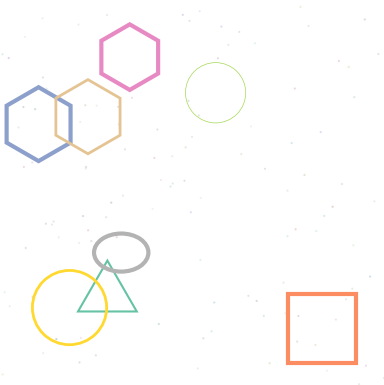[{"shape": "triangle", "thickness": 1.5, "radius": 0.44, "center": [0.279, 0.235]}, {"shape": "square", "thickness": 3, "radius": 0.45, "center": [0.836, 0.146]}, {"shape": "hexagon", "thickness": 3, "radius": 0.48, "center": [0.1, 0.678]}, {"shape": "hexagon", "thickness": 3, "radius": 0.43, "center": [0.337, 0.852]}, {"shape": "circle", "thickness": 0.5, "radius": 0.39, "center": [0.56, 0.759]}, {"shape": "circle", "thickness": 2, "radius": 0.48, "center": [0.181, 0.201]}, {"shape": "hexagon", "thickness": 2, "radius": 0.48, "center": [0.228, 0.697]}, {"shape": "oval", "thickness": 3, "radius": 0.35, "center": [0.315, 0.344]}]